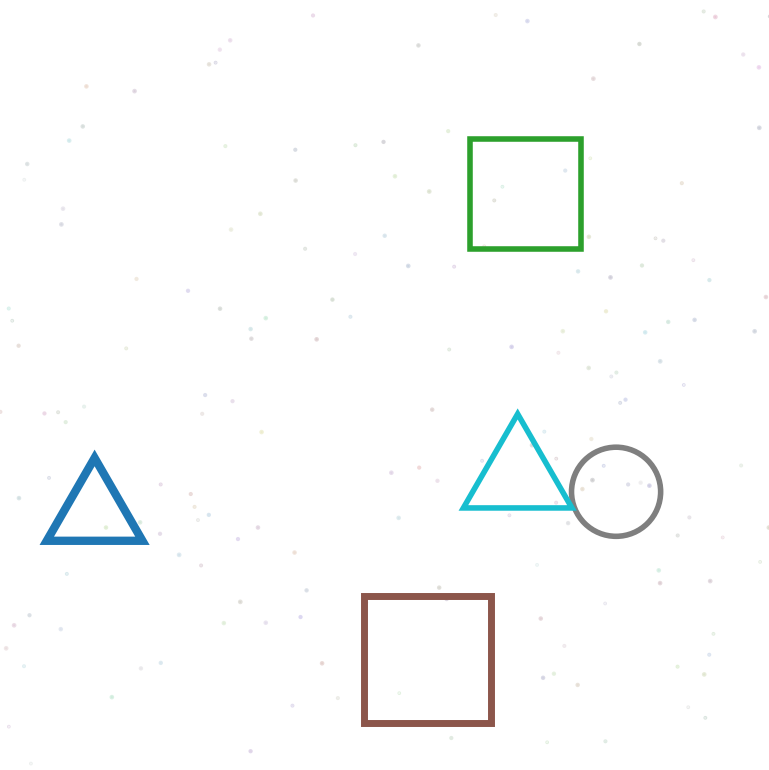[{"shape": "triangle", "thickness": 3, "radius": 0.36, "center": [0.123, 0.334]}, {"shape": "square", "thickness": 2, "radius": 0.36, "center": [0.683, 0.748]}, {"shape": "square", "thickness": 2.5, "radius": 0.41, "center": [0.555, 0.144]}, {"shape": "circle", "thickness": 2, "radius": 0.29, "center": [0.8, 0.361]}, {"shape": "triangle", "thickness": 2, "radius": 0.41, "center": [0.672, 0.381]}]